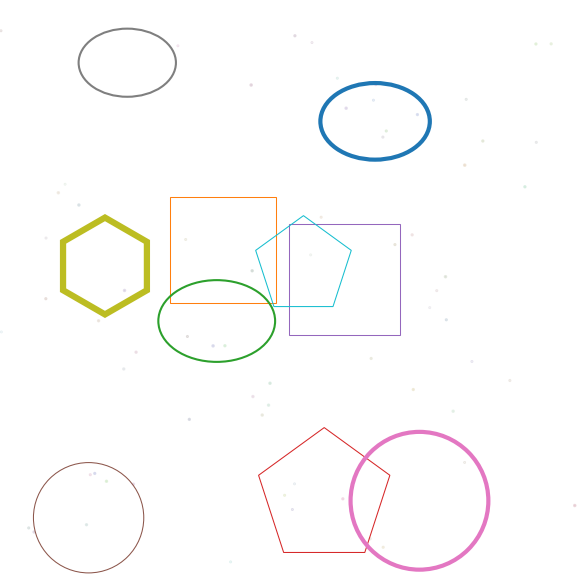[{"shape": "oval", "thickness": 2, "radius": 0.47, "center": [0.65, 0.789]}, {"shape": "square", "thickness": 0.5, "radius": 0.46, "center": [0.385, 0.567]}, {"shape": "oval", "thickness": 1, "radius": 0.51, "center": [0.375, 0.443]}, {"shape": "pentagon", "thickness": 0.5, "radius": 0.6, "center": [0.561, 0.139]}, {"shape": "square", "thickness": 0.5, "radius": 0.48, "center": [0.597, 0.515]}, {"shape": "circle", "thickness": 0.5, "radius": 0.48, "center": [0.153, 0.103]}, {"shape": "circle", "thickness": 2, "radius": 0.6, "center": [0.726, 0.132]}, {"shape": "oval", "thickness": 1, "radius": 0.42, "center": [0.22, 0.891]}, {"shape": "hexagon", "thickness": 3, "radius": 0.42, "center": [0.182, 0.539]}, {"shape": "pentagon", "thickness": 0.5, "radius": 0.44, "center": [0.525, 0.539]}]